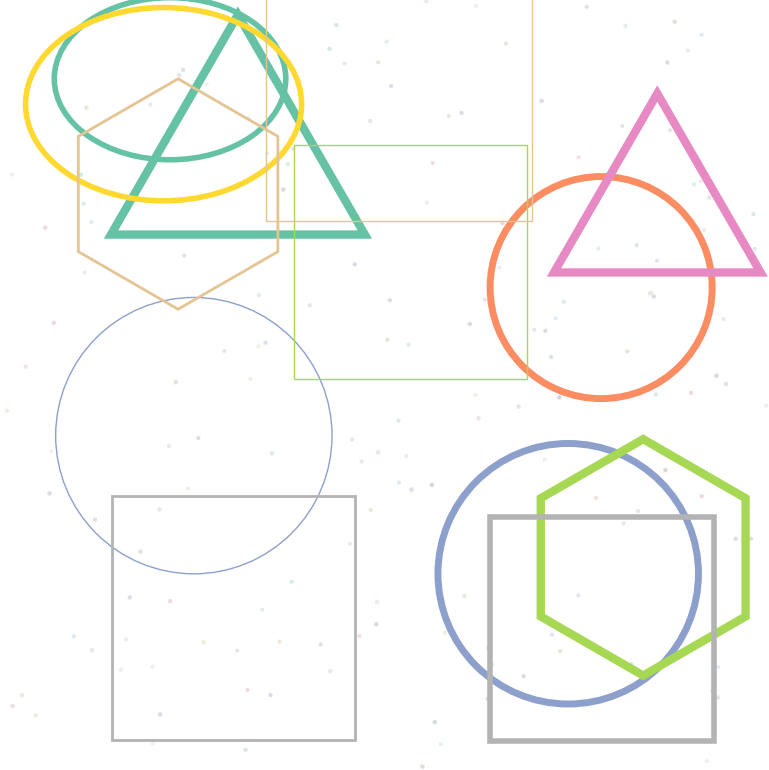[{"shape": "oval", "thickness": 2, "radius": 0.75, "center": [0.221, 0.898]}, {"shape": "triangle", "thickness": 3, "radius": 0.95, "center": [0.309, 0.791]}, {"shape": "circle", "thickness": 2.5, "radius": 0.72, "center": [0.781, 0.627]}, {"shape": "circle", "thickness": 2.5, "radius": 0.85, "center": [0.738, 0.255]}, {"shape": "circle", "thickness": 0.5, "radius": 0.9, "center": [0.252, 0.434]}, {"shape": "triangle", "thickness": 3, "radius": 0.77, "center": [0.854, 0.724]}, {"shape": "hexagon", "thickness": 3, "radius": 0.77, "center": [0.835, 0.276]}, {"shape": "square", "thickness": 0.5, "radius": 0.76, "center": [0.533, 0.66]}, {"shape": "oval", "thickness": 2, "radius": 0.9, "center": [0.212, 0.865]}, {"shape": "square", "thickness": 0.5, "radius": 0.86, "center": [0.518, 0.885]}, {"shape": "hexagon", "thickness": 1, "radius": 0.75, "center": [0.231, 0.748]}, {"shape": "square", "thickness": 1, "radius": 0.79, "center": [0.304, 0.197]}, {"shape": "square", "thickness": 2, "radius": 0.73, "center": [0.782, 0.183]}]